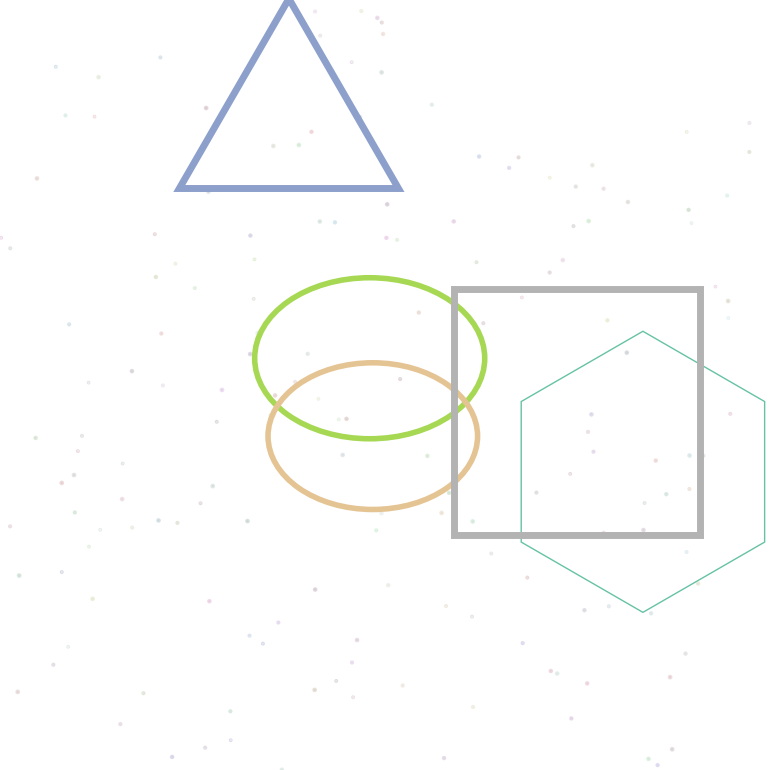[{"shape": "hexagon", "thickness": 0.5, "radius": 0.91, "center": [0.835, 0.387]}, {"shape": "triangle", "thickness": 2.5, "radius": 0.82, "center": [0.375, 0.837]}, {"shape": "oval", "thickness": 2, "radius": 0.75, "center": [0.48, 0.535]}, {"shape": "oval", "thickness": 2, "radius": 0.68, "center": [0.484, 0.434]}, {"shape": "square", "thickness": 2.5, "radius": 0.8, "center": [0.749, 0.465]}]